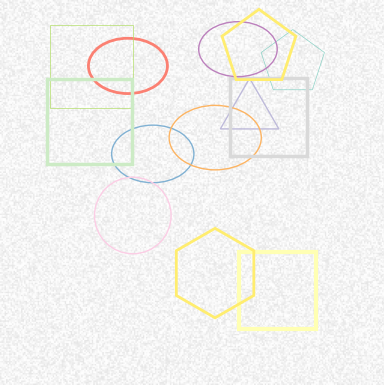[{"shape": "pentagon", "thickness": 0.5, "radius": 0.43, "center": [0.761, 0.837]}, {"shape": "square", "thickness": 3, "radius": 0.5, "center": [0.721, 0.245]}, {"shape": "triangle", "thickness": 1, "radius": 0.44, "center": [0.648, 0.709]}, {"shape": "oval", "thickness": 2, "radius": 0.51, "center": [0.332, 0.829]}, {"shape": "oval", "thickness": 1, "radius": 0.53, "center": [0.397, 0.6]}, {"shape": "oval", "thickness": 1, "radius": 0.6, "center": [0.559, 0.643]}, {"shape": "square", "thickness": 0.5, "radius": 0.54, "center": [0.237, 0.827]}, {"shape": "circle", "thickness": 1, "radius": 0.5, "center": [0.345, 0.44]}, {"shape": "square", "thickness": 2.5, "radius": 0.5, "center": [0.698, 0.696]}, {"shape": "oval", "thickness": 1, "radius": 0.51, "center": [0.618, 0.872]}, {"shape": "square", "thickness": 2.5, "radius": 0.55, "center": [0.233, 0.685]}, {"shape": "pentagon", "thickness": 2, "radius": 0.5, "center": [0.673, 0.875]}, {"shape": "hexagon", "thickness": 2, "radius": 0.58, "center": [0.559, 0.291]}]